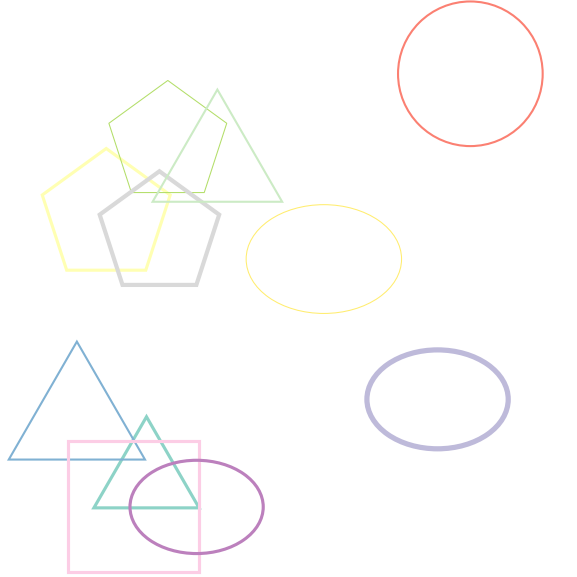[{"shape": "triangle", "thickness": 1.5, "radius": 0.53, "center": [0.254, 0.172]}, {"shape": "pentagon", "thickness": 1.5, "radius": 0.58, "center": [0.184, 0.626]}, {"shape": "oval", "thickness": 2.5, "radius": 0.61, "center": [0.758, 0.308]}, {"shape": "circle", "thickness": 1, "radius": 0.63, "center": [0.814, 0.871]}, {"shape": "triangle", "thickness": 1, "radius": 0.68, "center": [0.133, 0.271]}, {"shape": "pentagon", "thickness": 0.5, "radius": 0.54, "center": [0.291, 0.752]}, {"shape": "square", "thickness": 1.5, "radius": 0.57, "center": [0.231, 0.123]}, {"shape": "pentagon", "thickness": 2, "radius": 0.54, "center": [0.276, 0.594]}, {"shape": "oval", "thickness": 1.5, "radius": 0.58, "center": [0.34, 0.121]}, {"shape": "triangle", "thickness": 1, "radius": 0.65, "center": [0.376, 0.715]}, {"shape": "oval", "thickness": 0.5, "radius": 0.67, "center": [0.561, 0.551]}]